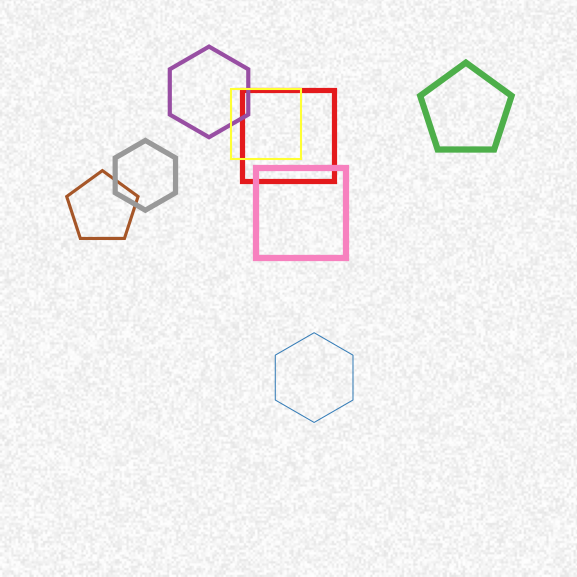[{"shape": "square", "thickness": 2.5, "radius": 0.39, "center": [0.499, 0.764]}, {"shape": "hexagon", "thickness": 0.5, "radius": 0.39, "center": [0.544, 0.345]}, {"shape": "pentagon", "thickness": 3, "radius": 0.42, "center": [0.807, 0.808]}, {"shape": "hexagon", "thickness": 2, "radius": 0.39, "center": [0.362, 0.84]}, {"shape": "square", "thickness": 1, "radius": 0.3, "center": [0.461, 0.784]}, {"shape": "pentagon", "thickness": 1.5, "radius": 0.32, "center": [0.177, 0.639]}, {"shape": "square", "thickness": 3, "radius": 0.39, "center": [0.521, 0.631]}, {"shape": "hexagon", "thickness": 2.5, "radius": 0.3, "center": [0.252, 0.696]}]